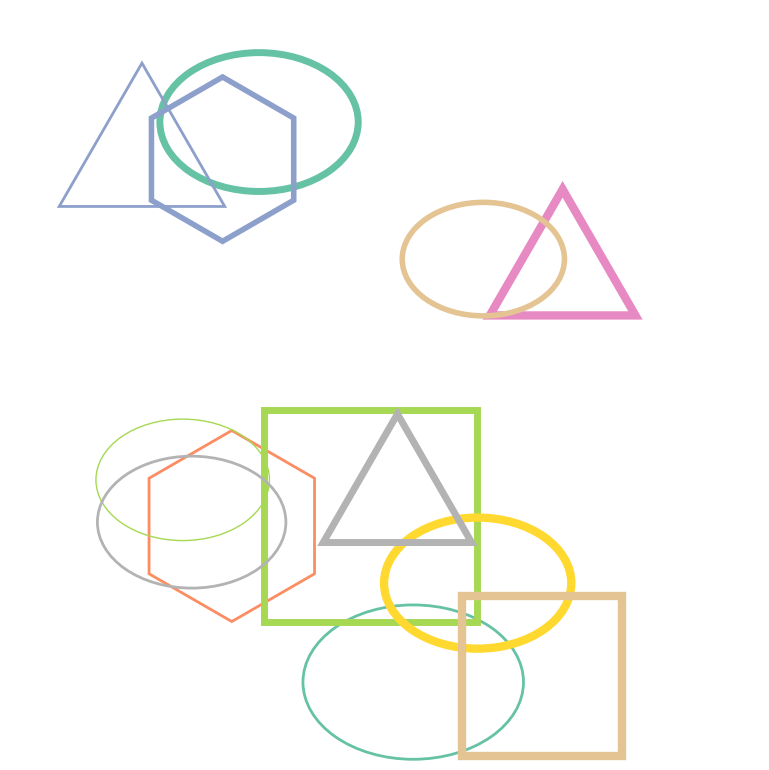[{"shape": "oval", "thickness": 1, "radius": 0.72, "center": [0.537, 0.114]}, {"shape": "oval", "thickness": 2.5, "radius": 0.64, "center": [0.336, 0.842]}, {"shape": "hexagon", "thickness": 1, "radius": 0.62, "center": [0.301, 0.317]}, {"shape": "triangle", "thickness": 1, "radius": 0.62, "center": [0.184, 0.794]}, {"shape": "hexagon", "thickness": 2, "radius": 0.53, "center": [0.289, 0.793]}, {"shape": "triangle", "thickness": 3, "radius": 0.55, "center": [0.731, 0.645]}, {"shape": "oval", "thickness": 0.5, "radius": 0.56, "center": [0.237, 0.377]}, {"shape": "square", "thickness": 2.5, "radius": 0.69, "center": [0.481, 0.33]}, {"shape": "oval", "thickness": 3, "radius": 0.61, "center": [0.62, 0.243]}, {"shape": "square", "thickness": 3, "radius": 0.52, "center": [0.703, 0.122]}, {"shape": "oval", "thickness": 2, "radius": 0.53, "center": [0.628, 0.663]}, {"shape": "triangle", "thickness": 2.5, "radius": 0.56, "center": [0.516, 0.351]}, {"shape": "oval", "thickness": 1, "radius": 0.61, "center": [0.249, 0.322]}]